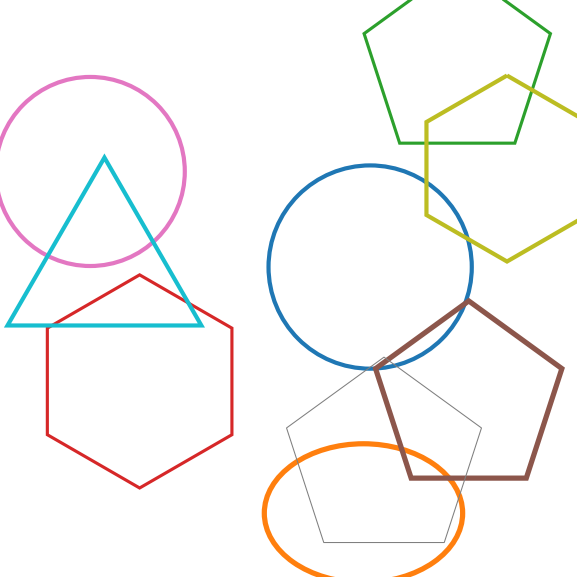[{"shape": "circle", "thickness": 2, "radius": 0.88, "center": [0.641, 0.537]}, {"shape": "oval", "thickness": 2.5, "radius": 0.86, "center": [0.629, 0.111]}, {"shape": "pentagon", "thickness": 1.5, "radius": 0.85, "center": [0.792, 0.888]}, {"shape": "hexagon", "thickness": 1.5, "radius": 0.92, "center": [0.242, 0.339]}, {"shape": "pentagon", "thickness": 2.5, "radius": 0.85, "center": [0.812, 0.308]}, {"shape": "circle", "thickness": 2, "radius": 0.82, "center": [0.156, 0.702]}, {"shape": "pentagon", "thickness": 0.5, "radius": 0.89, "center": [0.665, 0.203]}, {"shape": "hexagon", "thickness": 2, "radius": 0.81, "center": [0.878, 0.707]}, {"shape": "triangle", "thickness": 2, "radius": 0.97, "center": [0.181, 0.532]}]